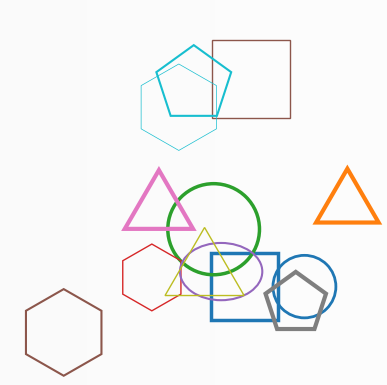[{"shape": "square", "thickness": 2.5, "radius": 0.43, "center": [0.63, 0.256]}, {"shape": "circle", "thickness": 2, "radius": 0.41, "center": [0.786, 0.256]}, {"shape": "triangle", "thickness": 3, "radius": 0.47, "center": [0.896, 0.469]}, {"shape": "circle", "thickness": 2.5, "radius": 0.59, "center": [0.551, 0.405]}, {"shape": "hexagon", "thickness": 1, "radius": 0.43, "center": [0.392, 0.279]}, {"shape": "oval", "thickness": 1.5, "radius": 0.53, "center": [0.571, 0.295]}, {"shape": "square", "thickness": 1, "radius": 0.5, "center": [0.647, 0.795]}, {"shape": "hexagon", "thickness": 1.5, "radius": 0.56, "center": [0.164, 0.137]}, {"shape": "triangle", "thickness": 3, "radius": 0.51, "center": [0.41, 0.456]}, {"shape": "pentagon", "thickness": 3, "radius": 0.41, "center": [0.763, 0.212]}, {"shape": "triangle", "thickness": 1, "radius": 0.59, "center": [0.528, 0.291]}, {"shape": "hexagon", "thickness": 0.5, "radius": 0.56, "center": [0.461, 0.722]}, {"shape": "pentagon", "thickness": 1.5, "radius": 0.51, "center": [0.5, 0.781]}]